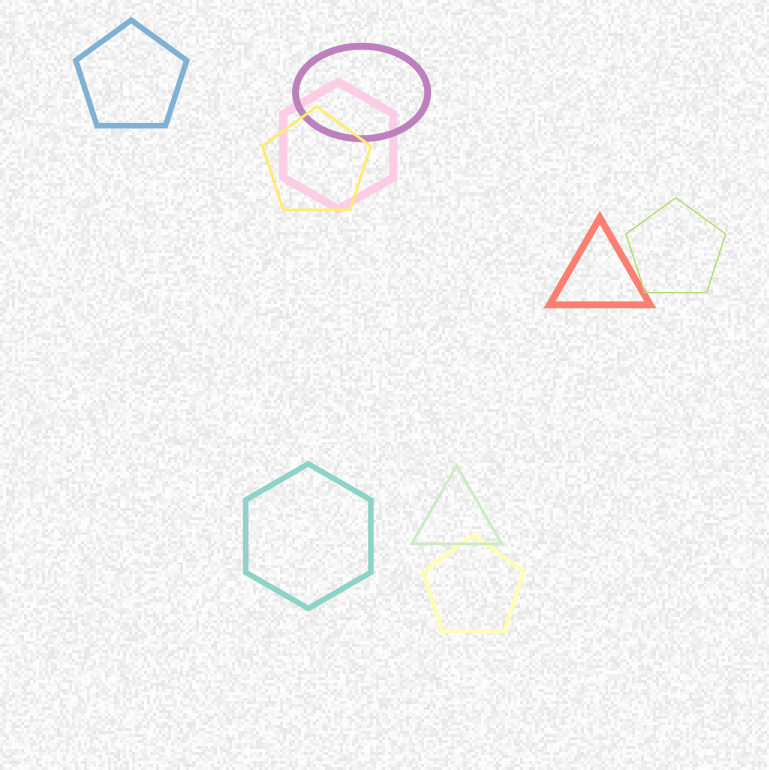[{"shape": "hexagon", "thickness": 2, "radius": 0.47, "center": [0.4, 0.304]}, {"shape": "pentagon", "thickness": 1.5, "radius": 0.34, "center": [0.615, 0.236]}, {"shape": "triangle", "thickness": 2.5, "radius": 0.38, "center": [0.779, 0.642]}, {"shape": "pentagon", "thickness": 2, "radius": 0.38, "center": [0.17, 0.898]}, {"shape": "pentagon", "thickness": 0.5, "radius": 0.34, "center": [0.878, 0.675]}, {"shape": "hexagon", "thickness": 3, "radius": 0.41, "center": [0.439, 0.811]}, {"shape": "oval", "thickness": 2.5, "radius": 0.43, "center": [0.47, 0.88]}, {"shape": "triangle", "thickness": 1, "radius": 0.34, "center": [0.593, 0.327]}, {"shape": "pentagon", "thickness": 1, "radius": 0.37, "center": [0.411, 0.787]}]